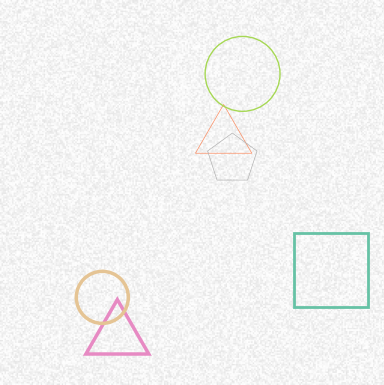[{"shape": "square", "thickness": 2, "radius": 0.48, "center": [0.859, 0.299]}, {"shape": "triangle", "thickness": 0.5, "radius": 0.42, "center": [0.581, 0.644]}, {"shape": "triangle", "thickness": 2.5, "radius": 0.47, "center": [0.305, 0.128]}, {"shape": "circle", "thickness": 1, "radius": 0.49, "center": [0.63, 0.808]}, {"shape": "circle", "thickness": 2.5, "radius": 0.34, "center": [0.266, 0.228]}, {"shape": "pentagon", "thickness": 0.5, "radius": 0.34, "center": [0.603, 0.587]}]